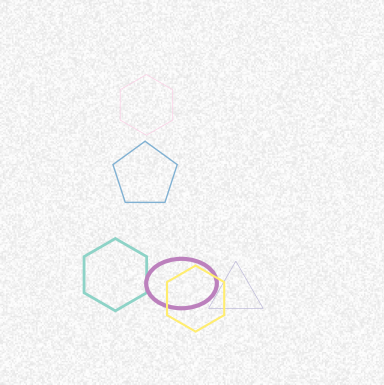[{"shape": "hexagon", "thickness": 2, "radius": 0.47, "center": [0.3, 0.287]}, {"shape": "triangle", "thickness": 0.5, "radius": 0.41, "center": [0.613, 0.24]}, {"shape": "pentagon", "thickness": 1, "radius": 0.44, "center": [0.377, 0.545]}, {"shape": "hexagon", "thickness": 0.5, "radius": 0.39, "center": [0.38, 0.728]}, {"shape": "oval", "thickness": 3, "radius": 0.46, "center": [0.471, 0.264]}, {"shape": "hexagon", "thickness": 1.5, "radius": 0.43, "center": [0.508, 0.224]}]